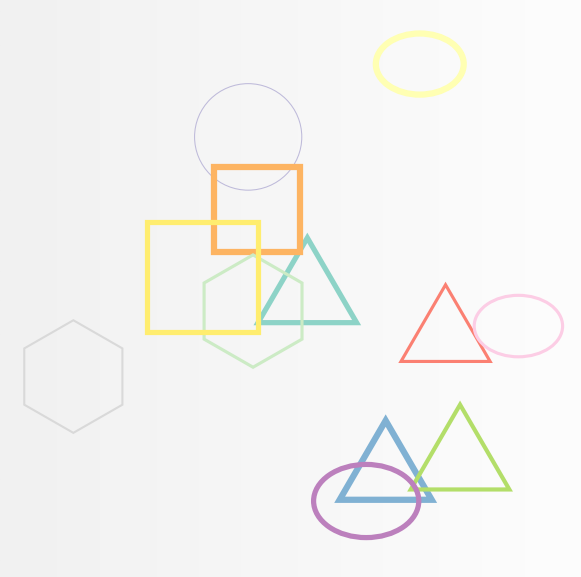[{"shape": "triangle", "thickness": 2.5, "radius": 0.49, "center": [0.529, 0.489]}, {"shape": "oval", "thickness": 3, "radius": 0.38, "center": [0.722, 0.888]}, {"shape": "circle", "thickness": 0.5, "radius": 0.46, "center": [0.427, 0.762]}, {"shape": "triangle", "thickness": 1.5, "radius": 0.44, "center": [0.767, 0.418]}, {"shape": "triangle", "thickness": 3, "radius": 0.46, "center": [0.664, 0.179]}, {"shape": "square", "thickness": 3, "radius": 0.37, "center": [0.442, 0.636]}, {"shape": "triangle", "thickness": 2, "radius": 0.49, "center": [0.791, 0.201]}, {"shape": "oval", "thickness": 1.5, "radius": 0.38, "center": [0.892, 0.435]}, {"shape": "hexagon", "thickness": 1, "radius": 0.49, "center": [0.126, 0.347]}, {"shape": "oval", "thickness": 2.5, "radius": 0.45, "center": [0.63, 0.132]}, {"shape": "hexagon", "thickness": 1.5, "radius": 0.49, "center": [0.435, 0.46]}, {"shape": "square", "thickness": 2.5, "radius": 0.48, "center": [0.349, 0.519]}]